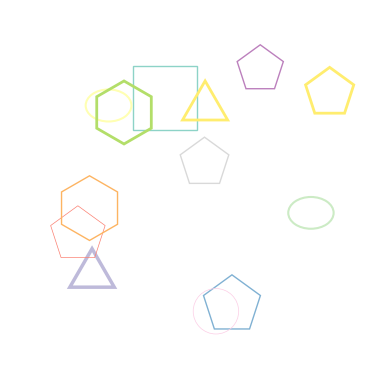[{"shape": "square", "thickness": 1, "radius": 0.41, "center": [0.429, 0.746]}, {"shape": "oval", "thickness": 1.5, "radius": 0.3, "center": [0.282, 0.726]}, {"shape": "triangle", "thickness": 2.5, "radius": 0.33, "center": [0.239, 0.287]}, {"shape": "pentagon", "thickness": 0.5, "radius": 0.37, "center": [0.202, 0.391]}, {"shape": "pentagon", "thickness": 1, "radius": 0.39, "center": [0.602, 0.208]}, {"shape": "hexagon", "thickness": 1, "radius": 0.42, "center": [0.233, 0.459]}, {"shape": "hexagon", "thickness": 2, "radius": 0.41, "center": [0.322, 0.708]}, {"shape": "circle", "thickness": 0.5, "radius": 0.3, "center": [0.561, 0.192]}, {"shape": "pentagon", "thickness": 1, "radius": 0.33, "center": [0.531, 0.577]}, {"shape": "pentagon", "thickness": 1, "radius": 0.32, "center": [0.676, 0.821]}, {"shape": "oval", "thickness": 1.5, "radius": 0.29, "center": [0.808, 0.447]}, {"shape": "pentagon", "thickness": 2, "radius": 0.33, "center": [0.856, 0.759]}, {"shape": "triangle", "thickness": 2, "radius": 0.34, "center": [0.533, 0.722]}]